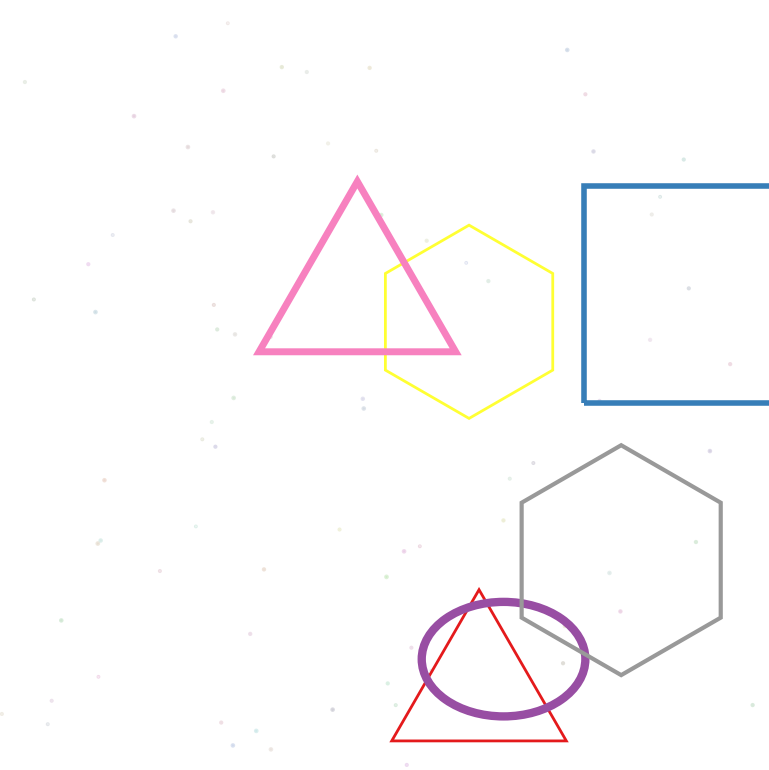[{"shape": "triangle", "thickness": 1, "radius": 0.65, "center": [0.622, 0.103]}, {"shape": "square", "thickness": 2, "radius": 0.7, "center": [0.9, 0.617]}, {"shape": "oval", "thickness": 3, "radius": 0.53, "center": [0.654, 0.144]}, {"shape": "hexagon", "thickness": 1, "radius": 0.63, "center": [0.609, 0.582]}, {"shape": "triangle", "thickness": 2.5, "radius": 0.74, "center": [0.464, 0.617]}, {"shape": "hexagon", "thickness": 1.5, "radius": 0.75, "center": [0.807, 0.273]}]